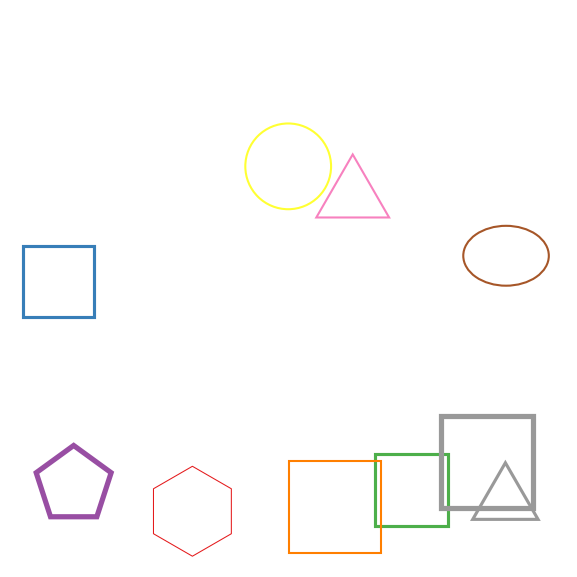[{"shape": "hexagon", "thickness": 0.5, "radius": 0.39, "center": [0.333, 0.114]}, {"shape": "square", "thickness": 1.5, "radius": 0.31, "center": [0.101, 0.512]}, {"shape": "square", "thickness": 1.5, "radius": 0.31, "center": [0.713, 0.151]}, {"shape": "pentagon", "thickness": 2.5, "radius": 0.34, "center": [0.128, 0.16]}, {"shape": "square", "thickness": 1, "radius": 0.4, "center": [0.58, 0.121]}, {"shape": "circle", "thickness": 1, "radius": 0.37, "center": [0.499, 0.711]}, {"shape": "oval", "thickness": 1, "radius": 0.37, "center": [0.876, 0.556]}, {"shape": "triangle", "thickness": 1, "radius": 0.36, "center": [0.611, 0.659]}, {"shape": "square", "thickness": 2.5, "radius": 0.4, "center": [0.844, 0.2]}, {"shape": "triangle", "thickness": 1.5, "radius": 0.33, "center": [0.875, 0.132]}]